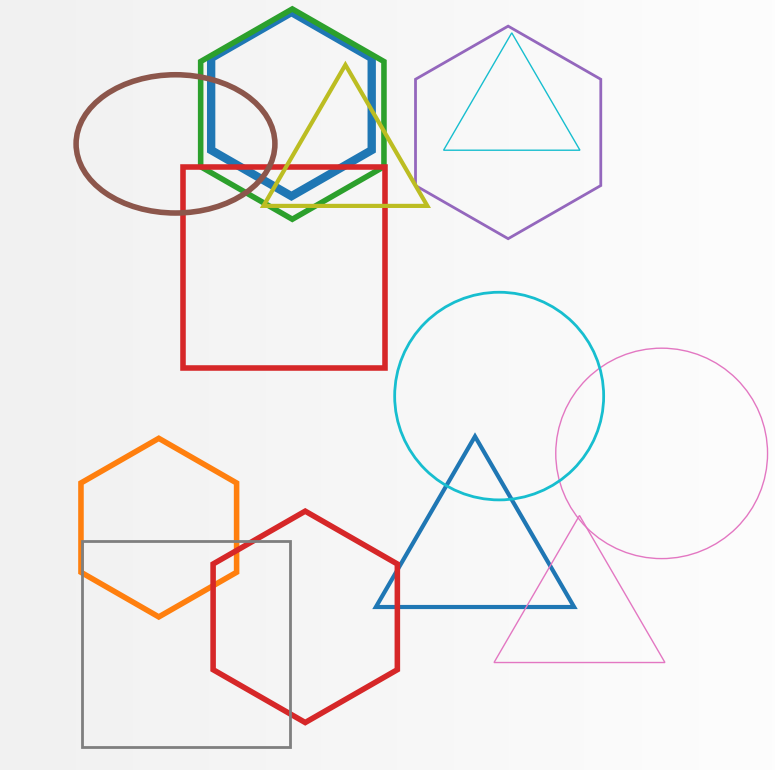[{"shape": "triangle", "thickness": 1.5, "radius": 0.74, "center": [0.613, 0.286]}, {"shape": "hexagon", "thickness": 3, "radius": 0.6, "center": [0.376, 0.865]}, {"shape": "hexagon", "thickness": 2, "radius": 0.58, "center": [0.205, 0.315]}, {"shape": "hexagon", "thickness": 2, "radius": 0.68, "center": [0.377, 0.852]}, {"shape": "hexagon", "thickness": 2, "radius": 0.69, "center": [0.394, 0.199]}, {"shape": "square", "thickness": 2, "radius": 0.65, "center": [0.367, 0.652]}, {"shape": "hexagon", "thickness": 1, "radius": 0.69, "center": [0.656, 0.828]}, {"shape": "oval", "thickness": 2, "radius": 0.64, "center": [0.226, 0.813]}, {"shape": "circle", "thickness": 0.5, "radius": 0.68, "center": [0.854, 0.411]}, {"shape": "triangle", "thickness": 0.5, "radius": 0.64, "center": [0.748, 0.203]}, {"shape": "square", "thickness": 1, "radius": 0.67, "center": [0.24, 0.163]}, {"shape": "triangle", "thickness": 1.5, "radius": 0.61, "center": [0.446, 0.794]}, {"shape": "triangle", "thickness": 0.5, "radius": 0.51, "center": [0.66, 0.856]}, {"shape": "circle", "thickness": 1, "radius": 0.67, "center": [0.644, 0.486]}]